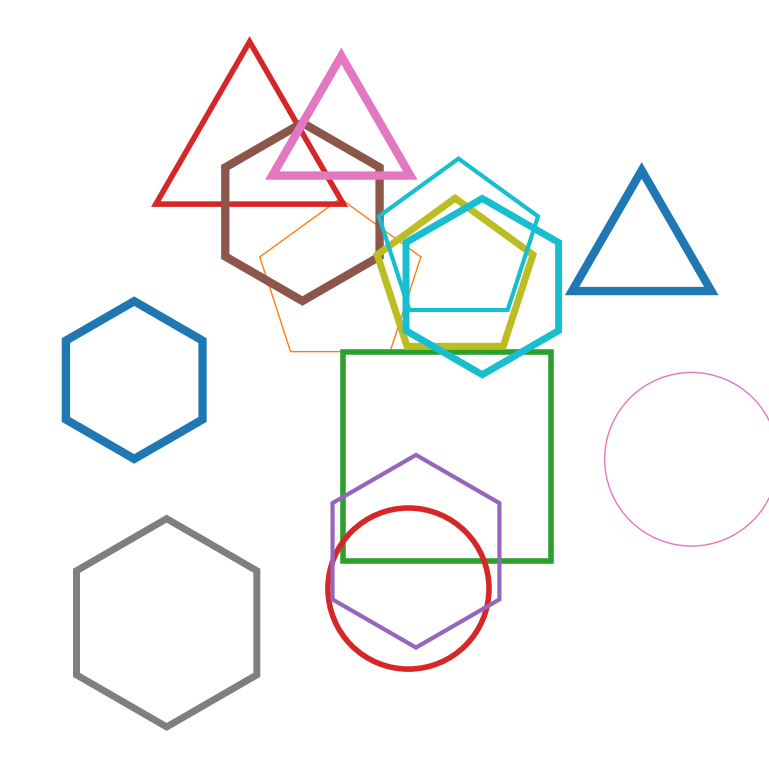[{"shape": "triangle", "thickness": 3, "radius": 0.52, "center": [0.833, 0.674]}, {"shape": "hexagon", "thickness": 3, "radius": 0.51, "center": [0.174, 0.506]}, {"shape": "pentagon", "thickness": 0.5, "radius": 0.55, "center": [0.442, 0.632]}, {"shape": "square", "thickness": 2, "radius": 0.68, "center": [0.581, 0.407]}, {"shape": "circle", "thickness": 2, "radius": 0.52, "center": [0.53, 0.236]}, {"shape": "triangle", "thickness": 2, "radius": 0.7, "center": [0.324, 0.805]}, {"shape": "hexagon", "thickness": 1.5, "radius": 0.63, "center": [0.54, 0.284]}, {"shape": "hexagon", "thickness": 3, "radius": 0.58, "center": [0.393, 0.725]}, {"shape": "triangle", "thickness": 3, "radius": 0.52, "center": [0.443, 0.824]}, {"shape": "circle", "thickness": 0.5, "radius": 0.56, "center": [0.898, 0.404]}, {"shape": "hexagon", "thickness": 2.5, "radius": 0.68, "center": [0.216, 0.191]}, {"shape": "pentagon", "thickness": 2.5, "radius": 0.53, "center": [0.591, 0.636]}, {"shape": "hexagon", "thickness": 2.5, "radius": 0.57, "center": [0.626, 0.628]}, {"shape": "pentagon", "thickness": 1.5, "radius": 0.54, "center": [0.595, 0.685]}]